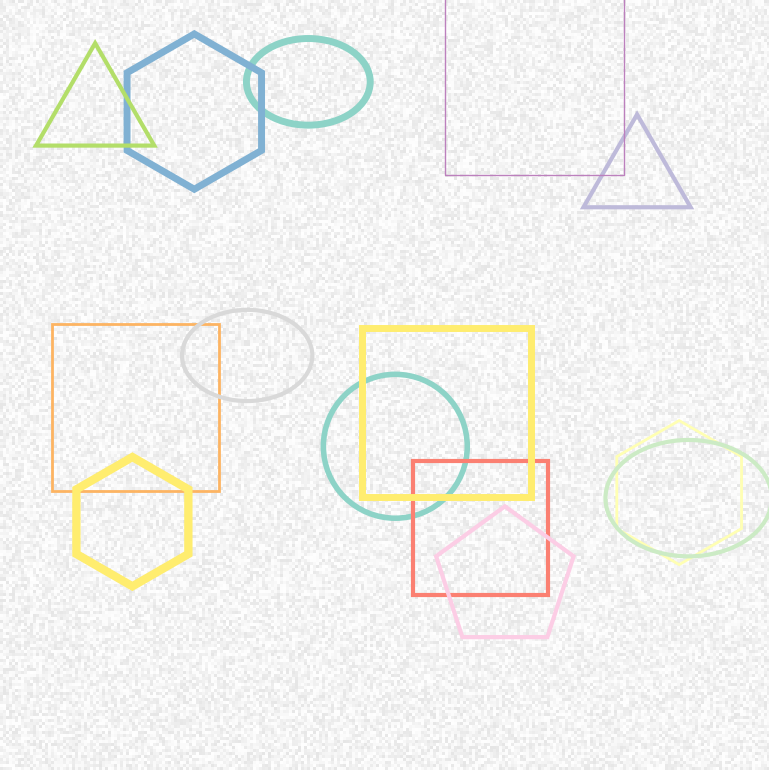[{"shape": "oval", "thickness": 2.5, "radius": 0.4, "center": [0.4, 0.894]}, {"shape": "circle", "thickness": 2, "radius": 0.47, "center": [0.513, 0.42]}, {"shape": "hexagon", "thickness": 1, "radius": 0.47, "center": [0.882, 0.36]}, {"shape": "triangle", "thickness": 1.5, "radius": 0.4, "center": [0.827, 0.771]}, {"shape": "square", "thickness": 1.5, "radius": 0.44, "center": [0.624, 0.314]}, {"shape": "hexagon", "thickness": 2.5, "radius": 0.5, "center": [0.252, 0.855]}, {"shape": "square", "thickness": 1, "radius": 0.54, "center": [0.176, 0.471]}, {"shape": "triangle", "thickness": 1.5, "radius": 0.44, "center": [0.124, 0.855]}, {"shape": "pentagon", "thickness": 1.5, "radius": 0.47, "center": [0.656, 0.249]}, {"shape": "oval", "thickness": 1.5, "radius": 0.42, "center": [0.321, 0.538]}, {"shape": "square", "thickness": 0.5, "radius": 0.58, "center": [0.694, 0.888]}, {"shape": "oval", "thickness": 1.5, "radius": 0.54, "center": [0.894, 0.353]}, {"shape": "square", "thickness": 2.5, "radius": 0.55, "center": [0.58, 0.464]}, {"shape": "hexagon", "thickness": 3, "radius": 0.42, "center": [0.172, 0.323]}]